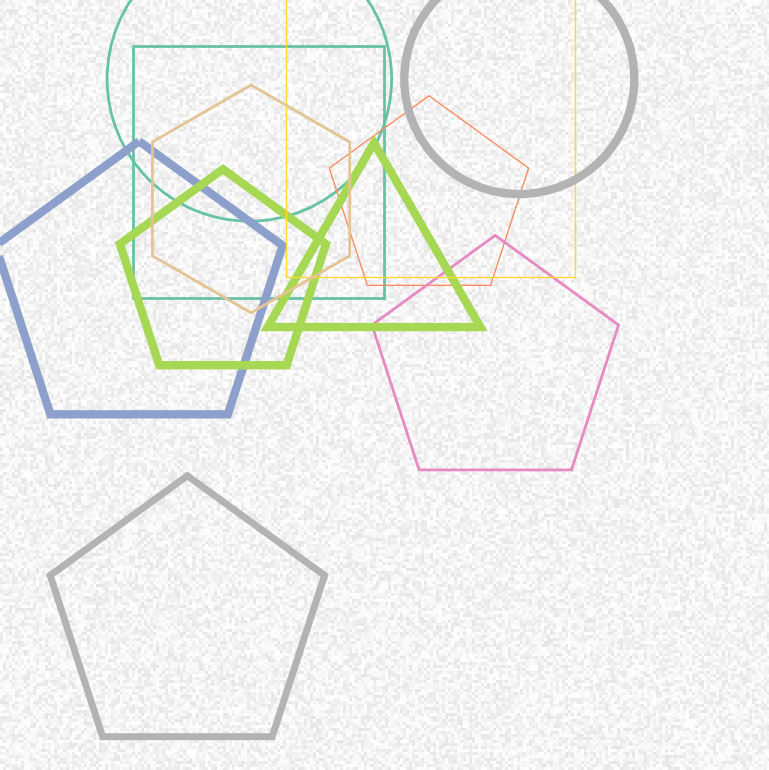[{"shape": "square", "thickness": 1, "radius": 0.82, "center": [0.336, 0.777]}, {"shape": "circle", "thickness": 1, "radius": 0.92, "center": [0.324, 0.897]}, {"shape": "pentagon", "thickness": 0.5, "radius": 0.68, "center": [0.557, 0.74]}, {"shape": "pentagon", "thickness": 3, "radius": 0.98, "center": [0.181, 0.62]}, {"shape": "pentagon", "thickness": 1, "radius": 0.84, "center": [0.643, 0.526]}, {"shape": "pentagon", "thickness": 3, "radius": 0.7, "center": [0.29, 0.64]}, {"shape": "triangle", "thickness": 3, "radius": 0.8, "center": [0.486, 0.655]}, {"shape": "square", "thickness": 0.5, "radius": 0.94, "center": [0.559, 0.829]}, {"shape": "hexagon", "thickness": 1, "radius": 0.74, "center": [0.326, 0.742]}, {"shape": "pentagon", "thickness": 2.5, "radius": 0.94, "center": [0.243, 0.195]}, {"shape": "circle", "thickness": 3, "radius": 0.75, "center": [0.674, 0.897]}]